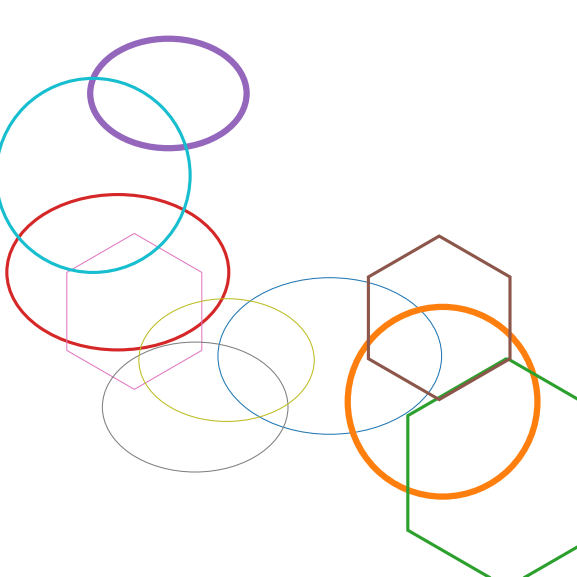[{"shape": "oval", "thickness": 0.5, "radius": 0.97, "center": [0.571, 0.383]}, {"shape": "circle", "thickness": 3, "radius": 0.82, "center": [0.766, 0.303]}, {"shape": "hexagon", "thickness": 1.5, "radius": 0.99, "center": [0.878, 0.18]}, {"shape": "oval", "thickness": 1.5, "radius": 0.96, "center": [0.204, 0.528]}, {"shape": "oval", "thickness": 3, "radius": 0.68, "center": [0.292, 0.837]}, {"shape": "hexagon", "thickness": 1.5, "radius": 0.71, "center": [0.761, 0.449]}, {"shape": "hexagon", "thickness": 0.5, "radius": 0.67, "center": [0.233, 0.46]}, {"shape": "oval", "thickness": 0.5, "radius": 0.8, "center": [0.338, 0.294]}, {"shape": "oval", "thickness": 0.5, "radius": 0.76, "center": [0.392, 0.376]}, {"shape": "circle", "thickness": 1.5, "radius": 0.84, "center": [0.161, 0.695]}]